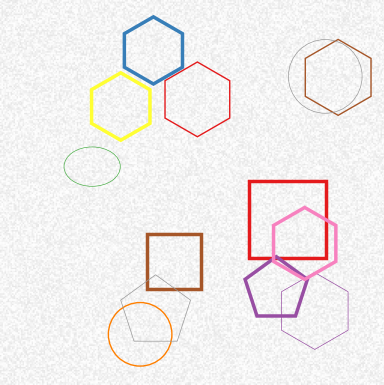[{"shape": "hexagon", "thickness": 1, "radius": 0.49, "center": [0.513, 0.742]}, {"shape": "square", "thickness": 2.5, "radius": 0.5, "center": [0.747, 0.429]}, {"shape": "hexagon", "thickness": 2.5, "radius": 0.44, "center": [0.398, 0.869]}, {"shape": "oval", "thickness": 0.5, "radius": 0.37, "center": [0.239, 0.567]}, {"shape": "pentagon", "thickness": 2.5, "radius": 0.43, "center": [0.718, 0.248]}, {"shape": "hexagon", "thickness": 0.5, "radius": 0.5, "center": [0.818, 0.192]}, {"shape": "circle", "thickness": 1, "radius": 0.41, "center": [0.364, 0.132]}, {"shape": "hexagon", "thickness": 2.5, "radius": 0.44, "center": [0.314, 0.723]}, {"shape": "square", "thickness": 2.5, "radius": 0.35, "center": [0.452, 0.321]}, {"shape": "hexagon", "thickness": 1, "radius": 0.49, "center": [0.878, 0.799]}, {"shape": "hexagon", "thickness": 2.5, "radius": 0.47, "center": [0.791, 0.368]}, {"shape": "pentagon", "thickness": 0.5, "radius": 0.48, "center": [0.404, 0.191]}, {"shape": "circle", "thickness": 0.5, "radius": 0.48, "center": [0.845, 0.802]}]